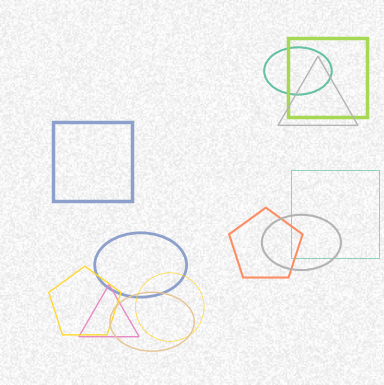[{"shape": "oval", "thickness": 1.5, "radius": 0.44, "center": [0.774, 0.816]}, {"shape": "square", "thickness": 0.5, "radius": 0.57, "center": [0.869, 0.445]}, {"shape": "pentagon", "thickness": 1.5, "radius": 0.5, "center": [0.691, 0.36]}, {"shape": "square", "thickness": 2.5, "radius": 0.51, "center": [0.24, 0.581]}, {"shape": "oval", "thickness": 2, "radius": 0.6, "center": [0.365, 0.312]}, {"shape": "triangle", "thickness": 1, "radius": 0.45, "center": [0.283, 0.171]}, {"shape": "square", "thickness": 2.5, "radius": 0.51, "center": [0.851, 0.799]}, {"shape": "circle", "thickness": 0.5, "radius": 0.45, "center": [0.441, 0.202]}, {"shape": "pentagon", "thickness": 1, "radius": 0.49, "center": [0.22, 0.21]}, {"shape": "oval", "thickness": 1, "radius": 0.55, "center": [0.395, 0.164]}, {"shape": "oval", "thickness": 1.5, "radius": 0.51, "center": [0.783, 0.37]}, {"shape": "triangle", "thickness": 1, "radius": 0.6, "center": [0.826, 0.734]}]